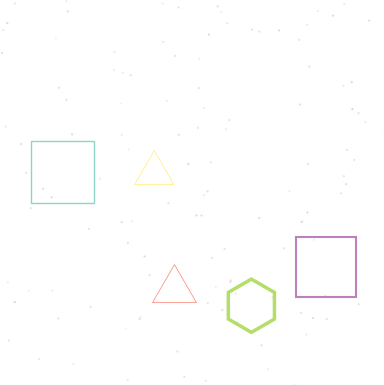[{"shape": "square", "thickness": 1, "radius": 0.4, "center": [0.162, 0.553]}, {"shape": "triangle", "thickness": 0.5, "radius": 0.33, "center": [0.453, 0.247]}, {"shape": "hexagon", "thickness": 2.5, "radius": 0.35, "center": [0.653, 0.206]}, {"shape": "square", "thickness": 1.5, "radius": 0.39, "center": [0.848, 0.305]}, {"shape": "triangle", "thickness": 0.5, "radius": 0.29, "center": [0.401, 0.55]}]